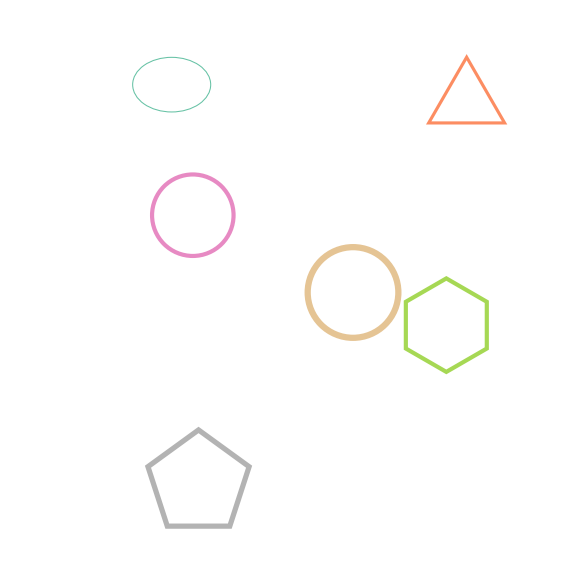[{"shape": "oval", "thickness": 0.5, "radius": 0.34, "center": [0.297, 0.853]}, {"shape": "triangle", "thickness": 1.5, "radius": 0.38, "center": [0.808, 0.824]}, {"shape": "circle", "thickness": 2, "radius": 0.35, "center": [0.334, 0.626]}, {"shape": "hexagon", "thickness": 2, "radius": 0.4, "center": [0.773, 0.436]}, {"shape": "circle", "thickness": 3, "radius": 0.39, "center": [0.611, 0.493]}, {"shape": "pentagon", "thickness": 2.5, "radius": 0.46, "center": [0.344, 0.163]}]